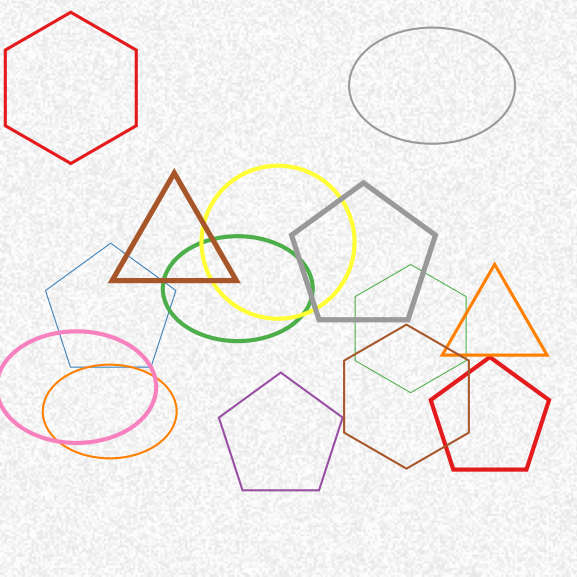[{"shape": "pentagon", "thickness": 2, "radius": 0.54, "center": [0.848, 0.273]}, {"shape": "hexagon", "thickness": 1.5, "radius": 0.65, "center": [0.123, 0.847]}, {"shape": "pentagon", "thickness": 0.5, "radius": 0.59, "center": [0.192, 0.459]}, {"shape": "oval", "thickness": 2, "radius": 0.65, "center": [0.412, 0.499]}, {"shape": "hexagon", "thickness": 0.5, "radius": 0.55, "center": [0.711, 0.43]}, {"shape": "pentagon", "thickness": 1, "radius": 0.56, "center": [0.486, 0.241]}, {"shape": "oval", "thickness": 1, "radius": 0.58, "center": [0.19, 0.287]}, {"shape": "triangle", "thickness": 1.5, "radius": 0.52, "center": [0.857, 0.437]}, {"shape": "circle", "thickness": 2, "radius": 0.66, "center": [0.481, 0.58]}, {"shape": "triangle", "thickness": 2.5, "radius": 0.62, "center": [0.302, 0.575]}, {"shape": "hexagon", "thickness": 1, "radius": 0.62, "center": [0.704, 0.312]}, {"shape": "oval", "thickness": 2, "radius": 0.69, "center": [0.132, 0.329]}, {"shape": "oval", "thickness": 1, "radius": 0.72, "center": [0.748, 0.851]}, {"shape": "pentagon", "thickness": 2.5, "radius": 0.66, "center": [0.629, 0.551]}]